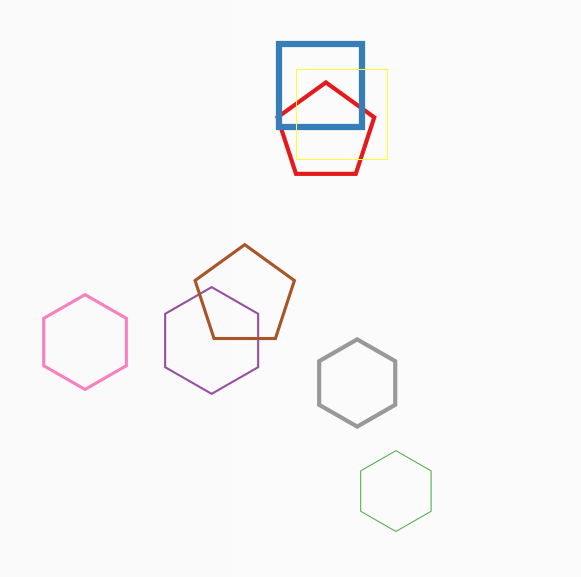[{"shape": "pentagon", "thickness": 2, "radius": 0.44, "center": [0.561, 0.769]}, {"shape": "square", "thickness": 3, "radius": 0.36, "center": [0.552, 0.851]}, {"shape": "hexagon", "thickness": 0.5, "radius": 0.35, "center": [0.681, 0.149]}, {"shape": "hexagon", "thickness": 1, "radius": 0.46, "center": [0.364, 0.41]}, {"shape": "square", "thickness": 0.5, "radius": 0.39, "center": [0.588, 0.802]}, {"shape": "pentagon", "thickness": 1.5, "radius": 0.45, "center": [0.421, 0.486]}, {"shape": "hexagon", "thickness": 1.5, "radius": 0.41, "center": [0.146, 0.407]}, {"shape": "hexagon", "thickness": 2, "radius": 0.38, "center": [0.615, 0.336]}]